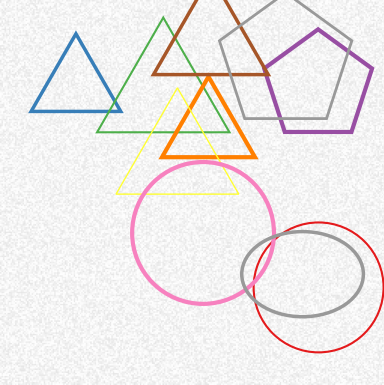[{"shape": "circle", "thickness": 1.5, "radius": 0.84, "center": [0.827, 0.253]}, {"shape": "triangle", "thickness": 2.5, "radius": 0.67, "center": [0.197, 0.778]}, {"shape": "triangle", "thickness": 1.5, "radius": 0.99, "center": [0.424, 0.756]}, {"shape": "pentagon", "thickness": 3, "radius": 0.74, "center": [0.826, 0.776]}, {"shape": "triangle", "thickness": 3, "radius": 0.7, "center": [0.542, 0.661]}, {"shape": "triangle", "thickness": 1, "radius": 0.92, "center": [0.461, 0.588]}, {"shape": "triangle", "thickness": 2.5, "radius": 0.86, "center": [0.548, 0.892]}, {"shape": "circle", "thickness": 3, "radius": 0.92, "center": [0.527, 0.395]}, {"shape": "pentagon", "thickness": 2, "radius": 0.9, "center": [0.742, 0.838]}, {"shape": "oval", "thickness": 2.5, "radius": 0.79, "center": [0.786, 0.288]}]